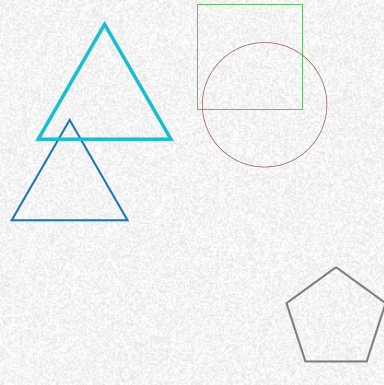[{"shape": "triangle", "thickness": 1.5, "radius": 0.87, "center": [0.181, 0.515]}, {"shape": "square", "thickness": 0.5, "radius": 0.68, "center": [0.648, 0.853]}, {"shape": "circle", "thickness": 0.5, "radius": 0.81, "center": [0.687, 0.728]}, {"shape": "pentagon", "thickness": 1.5, "radius": 0.68, "center": [0.873, 0.171]}, {"shape": "triangle", "thickness": 2.5, "radius": 1.0, "center": [0.272, 0.738]}]